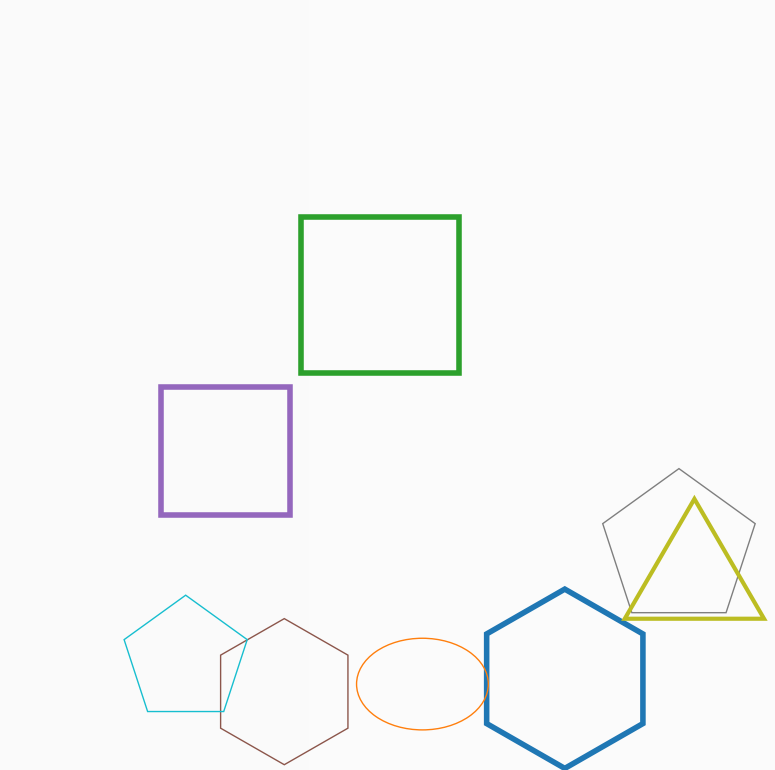[{"shape": "hexagon", "thickness": 2, "radius": 0.58, "center": [0.729, 0.118]}, {"shape": "oval", "thickness": 0.5, "radius": 0.43, "center": [0.545, 0.112]}, {"shape": "square", "thickness": 2, "radius": 0.51, "center": [0.49, 0.617]}, {"shape": "square", "thickness": 2, "radius": 0.42, "center": [0.291, 0.414]}, {"shape": "hexagon", "thickness": 0.5, "radius": 0.47, "center": [0.367, 0.102]}, {"shape": "pentagon", "thickness": 0.5, "radius": 0.52, "center": [0.876, 0.288]}, {"shape": "triangle", "thickness": 1.5, "radius": 0.52, "center": [0.896, 0.248]}, {"shape": "pentagon", "thickness": 0.5, "radius": 0.42, "center": [0.24, 0.143]}]